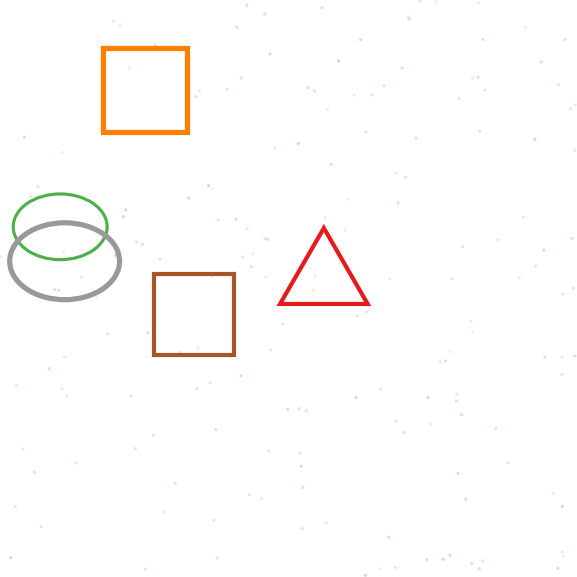[{"shape": "triangle", "thickness": 2, "radius": 0.44, "center": [0.561, 0.517]}, {"shape": "oval", "thickness": 1.5, "radius": 0.41, "center": [0.104, 0.606]}, {"shape": "square", "thickness": 2.5, "radius": 0.36, "center": [0.251, 0.844]}, {"shape": "square", "thickness": 2, "radius": 0.35, "center": [0.336, 0.455]}, {"shape": "oval", "thickness": 2.5, "radius": 0.48, "center": [0.112, 0.547]}]